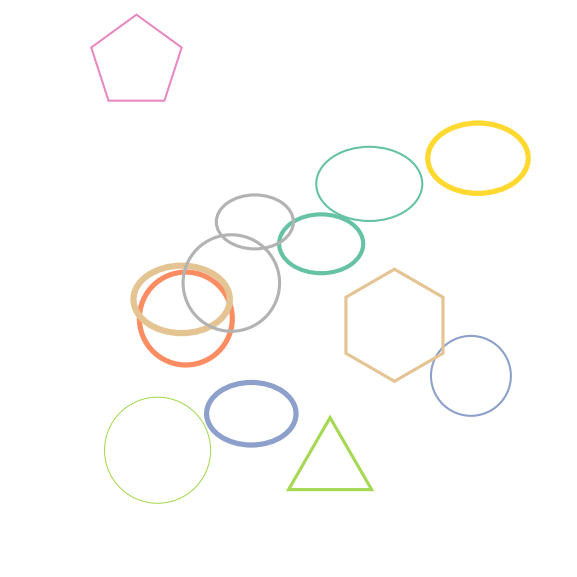[{"shape": "oval", "thickness": 1, "radius": 0.46, "center": [0.639, 0.681]}, {"shape": "oval", "thickness": 2, "radius": 0.36, "center": [0.556, 0.577]}, {"shape": "circle", "thickness": 2.5, "radius": 0.4, "center": [0.322, 0.448]}, {"shape": "oval", "thickness": 2.5, "radius": 0.39, "center": [0.435, 0.283]}, {"shape": "circle", "thickness": 1, "radius": 0.35, "center": [0.815, 0.348]}, {"shape": "pentagon", "thickness": 1, "radius": 0.41, "center": [0.236, 0.891]}, {"shape": "circle", "thickness": 0.5, "radius": 0.46, "center": [0.273, 0.22]}, {"shape": "triangle", "thickness": 1.5, "radius": 0.42, "center": [0.572, 0.193]}, {"shape": "oval", "thickness": 2.5, "radius": 0.43, "center": [0.828, 0.725]}, {"shape": "hexagon", "thickness": 1.5, "radius": 0.49, "center": [0.683, 0.436]}, {"shape": "oval", "thickness": 3, "radius": 0.42, "center": [0.315, 0.481]}, {"shape": "oval", "thickness": 1.5, "radius": 0.33, "center": [0.441, 0.615]}, {"shape": "circle", "thickness": 1.5, "radius": 0.42, "center": [0.401, 0.509]}]